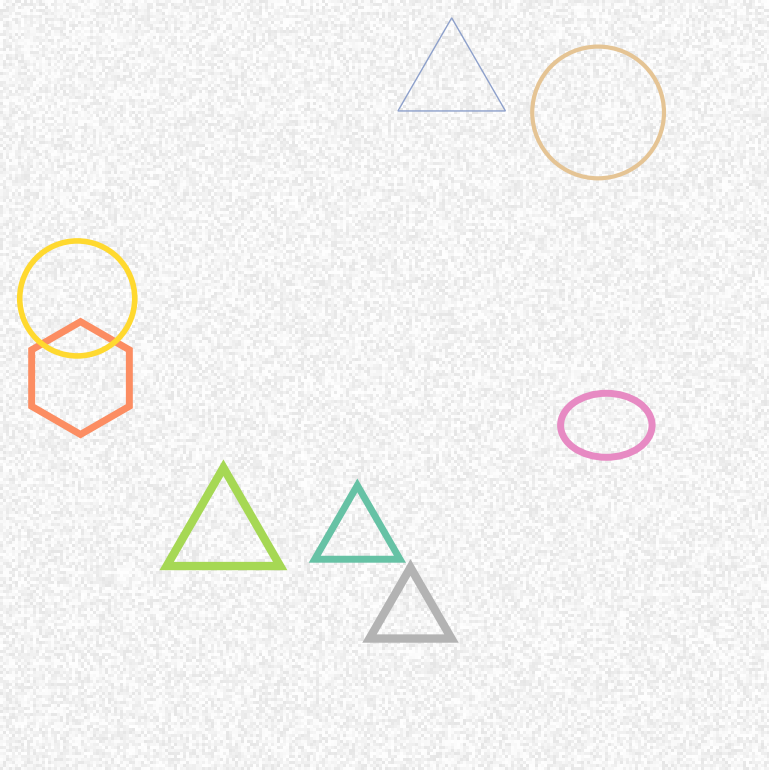[{"shape": "triangle", "thickness": 2.5, "radius": 0.32, "center": [0.464, 0.306]}, {"shape": "hexagon", "thickness": 2.5, "radius": 0.37, "center": [0.105, 0.509]}, {"shape": "triangle", "thickness": 0.5, "radius": 0.4, "center": [0.587, 0.896]}, {"shape": "oval", "thickness": 2.5, "radius": 0.3, "center": [0.787, 0.448]}, {"shape": "triangle", "thickness": 3, "radius": 0.43, "center": [0.29, 0.307]}, {"shape": "circle", "thickness": 2, "radius": 0.37, "center": [0.1, 0.612]}, {"shape": "circle", "thickness": 1.5, "radius": 0.43, "center": [0.777, 0.854]}, {"shape": "triangle", "thickness": 3, "radius": 0.31, "center": [0.533, 0.201]}]